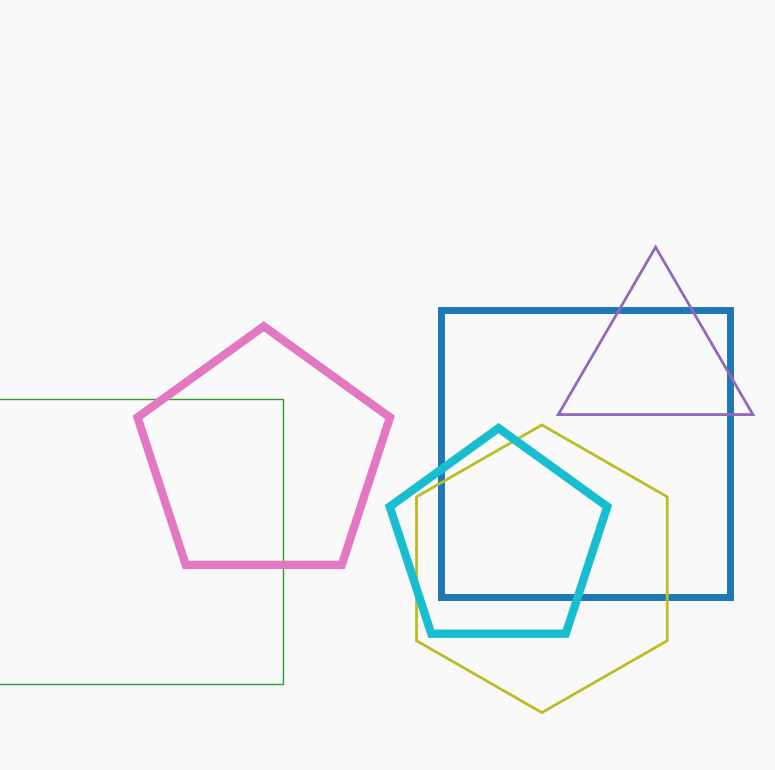[{"shape": "square", "thickness": 2.5, "radius": 0.93, "center": [0.755, 0.411]}, {"shape": "square", "thickness": 0.5, "radius": 0.93, "center": [0.18, 0.296]}, {"shape": "triangle", "thickness": 1, "radius": 0.72, "center": [0.846, 0.534]}, {"shape": "pentagon", "thickness": 3, "radius": 0.86, "center": [0.34, 0.405]}, {"shape": "hexagon", "thickness": 1, "radius": 0.93, "center": [0.699, 0.261]}, {"shape": "pentagon", "thickness": 3, "radius": 0.74, "center": [0.643, 0.296]}]